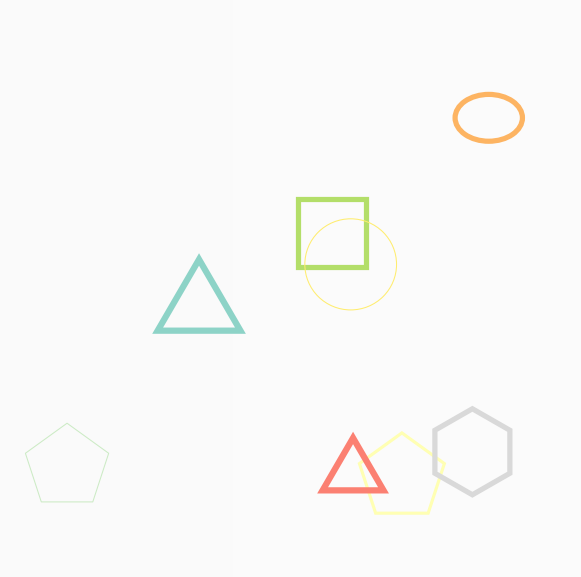[{"shape": "triangle", "thickness": 3, "radius": 0.41, "center": [0.342, 0.468]}, {"shape": "pentagon", "thickness": 1.5, "radius": 0.38, "center": [0.691, 0.173]}, {"shape": "triangle", "thickness": 3, "radius": 0.3, "center": [0.607, 0.18]}, {"shape": "oval", "thickness": 2.5, "radius": 0.29, "center": [0.841, 0.795]}, {"shape": "square", "thickness": 2.5, "radius": 0.29, "center": [0.571, 0.596]}, {"shape": "hexagon", "thickness": 2.5, "radius": 0.37, "center": [0.813, 0.217]}, {"shape": "pentagon", "thickness": 0.5, "radius": 0.38, "center": [0.115, 0.191]}, {"shape": "circle", "thickness": 0.5, "radius": 0.39, "center": [0.603, 0.541]}]